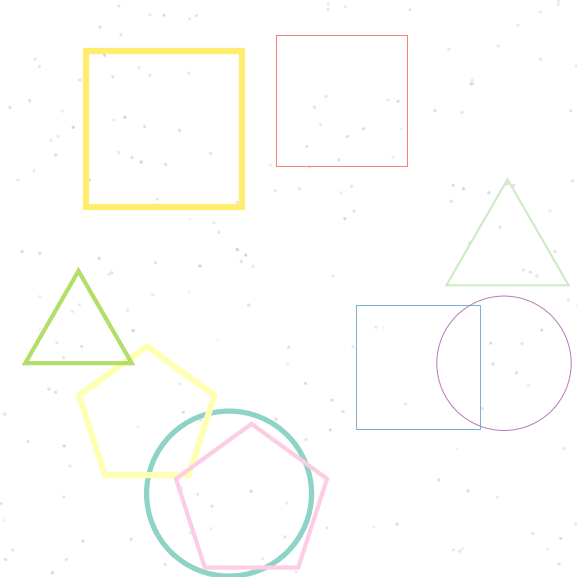[{"shape": "circle", "thickness": 2.5, "radius": 0.71, "center": [0.397, 0.144]}, {"shape": "pentagon", "thickness": 3, "radius": 0.62, "center": [0.254, 0.276]}, {"shape": "square", "thickness": 0.5, "radius": 0.57, "center": [0.592, 0.825]}, {"shape": "square", "thickness": 0.5, "radius": 0.54, "center": [0.724, 0.364]}, {"shape": "triangle", "thickness": 2, "radius": 0.53, "center": [0.136, 0.423]}, {"shape": "pentagon", "thickness": 2, "radius": 0.69, "center": [0.436, 0.128]}, {"shape": "circle", "thickness": 0.5, "radius": 0.58, "center": [0.873, 0.37]}, {"shape": "triangle", "thickness": 1, "radius": 0.61, "center": [0.879, 0.566]}, {"shape": "square", "thickness": 3, "radius": 0.68, "center": [0.284, 0.776]}]